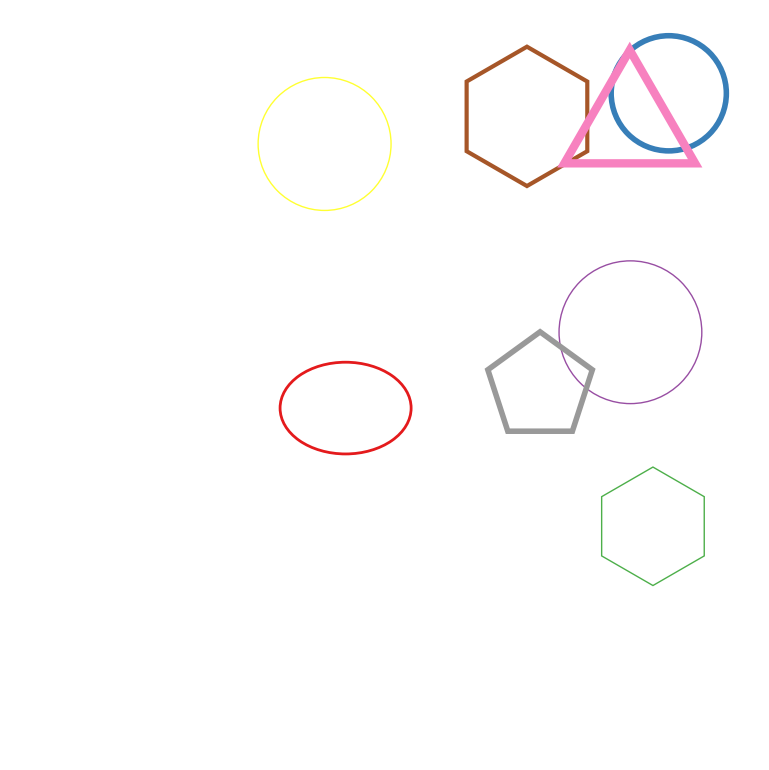[{"shape": "oval", "thickness": 1, "radius": 0.43, "center": [0.449, 0.47]}, {"shape": "circle", "thickness": 2, "radius": 0.37, "center": [0.869, 0.879]}, {"shape": "hexagon", "thickness": 0.5, "radius": 0.38, "center": [0.848, 0.317]}, {"shape": "circle", "thickness": 0.5, "radius": 0.46, "center": [0.819, 0.569]}, {"shape": "circle", "thickness": 0.5, "radius": 0.43, "center": [0.422, 0.813]}, {"shape": "hexagon", "thickness": 1.5, "radius": 0.45, "center": [0.684, 0.849]}, {"shape": "triangle", "thickness": 3, "radius": 0.49, "center": [0.818, 0.837]}, {"shape": "pentagon", "thickness": 2, "radius": 0.36, "center": [0.701, 0.498]}]